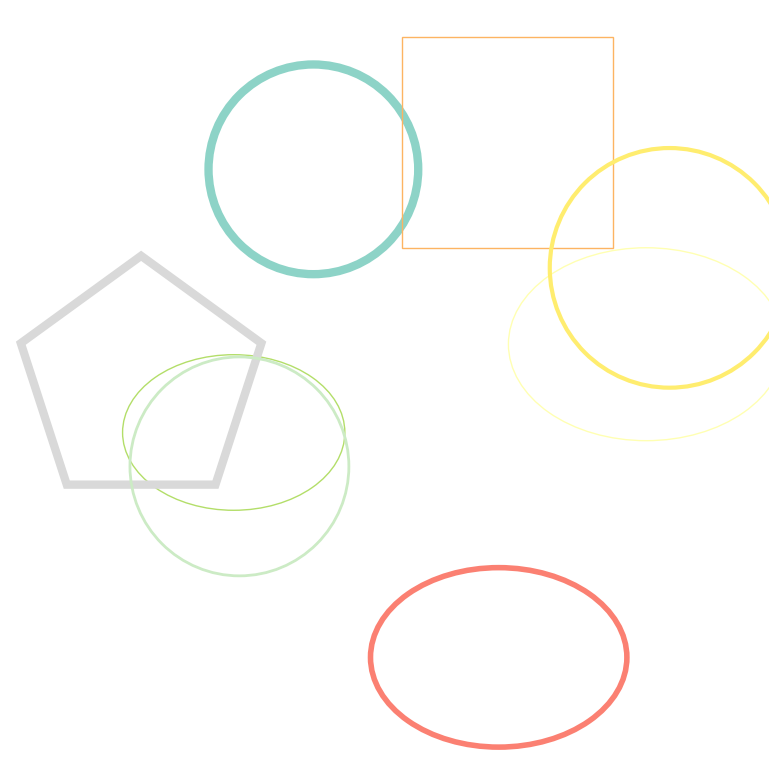[{"shape": "circle", "thickness": 3, "radius": 0.68, "center": [0.407, 0.78]}, {"shape": "oval", "thickness": 0.5, "radius": 0.89, "center": [0.839, 0.553]}, {"shape": "oval", "thickness": 2, "radius": 0.83, "center": [0.648, 0.146]}, {"shape": "square", "thickness": 0.5, "radius": 0.69, "center": [0.659, 0.815]}, {"shape": "oval", "thickness": 0.5, "radius": 0.72, "center": [0.304, 0.438]}, {"shape": "pentagon", "thickness": 3, "radius": 0.82, "center": [0.183, 0.504]}, {"shape": "circle", "thickness": 1, "radius": 0.71, "center": [0.311, 0.394]}, {"shape": "circle", "thickness": 1.5, "radius": 0.78, "center": [0.87, 0.652]}]